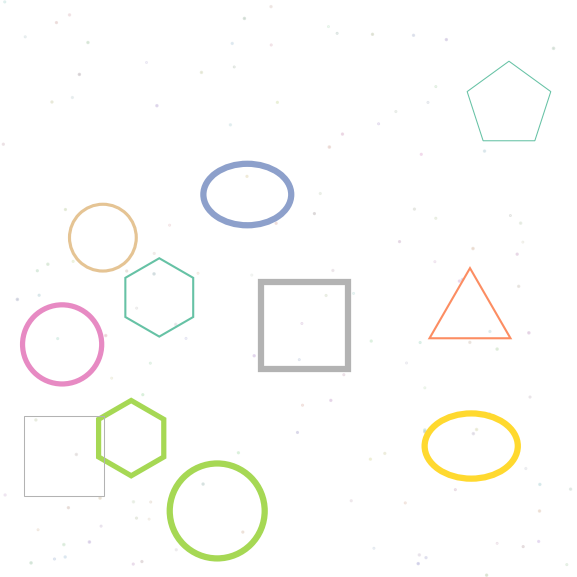[{"shape": "pentagon", "thickness": 0.5, "radius": 0.38, "center": [0.881, 0.817]}, {"shape": "hexagon", "thickness": 1, "radius": 0.34, "center": [0.276, 0.484]}, {"shape": "triangle", "thickness": 1, "radius": 0.4, "center": [0.814, 0.454]}, {"shape": "oval", "thickness": 3, "radius": 0.38, "center": [0.428, 0.662]}, {"shape": "circle", "thickness": 2.5, "radius": 0.34, "center": [0.108, 0.403]}, {"shape": "hexagon", "thickness": 2.5, "radius": 0.33, "center": [0.227, 0.24]}, {"shape": "circle", "thickness": 3, "radius": 0.41, "center": [0.376, 0.114]}, {"shape": "oval", "thickness": 3, "radius": 0.4, "center": [0.816, 0.227]}, {"shape": "circle", "thickness": 1.5, "radius": 0.29, "center": [0.178, 0.588]}, {"shape": "square", "thickness": 3, "radius": 0.38, "center": [0.528, 0.436]}, {"shape": "square", "thickness": 0.5, "radius": 0.35, "center": [0.111, 0.209]}]